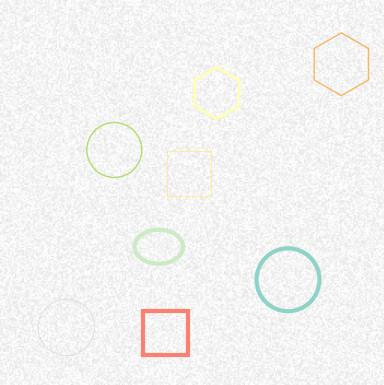[{"shape": "circle", "thickness": 3, "radius": 0.41, "center": [0.748, 0.273]}, {"shape": "hexagon", "thickness": 2, "radius": 0.33, "center": [0.563, 0.758]}, {"shape": "square", "thickness": 3, "radius": 0.29, "center": [0.43, 0.136]}, {"shape": "hexagon", "thickness": 1, "radius": 0.41, "center": [0.887, 0.833]}, {"shape": "circle", "thickness": 1, "radius": 0.36, "center": [0.297, 0.61]}, {"shape": "circle", "thickness": 0.5, "radius": 0.37, "center": [0.172, 0.15]}, {"shape": "oval", "thickness": 3, "radius": 0.32, "center": [0.412, 0.359]}, {"shape": "square", "thickness": 0.5, "radius": 0.29, "center": [0.491, 0.549]}]